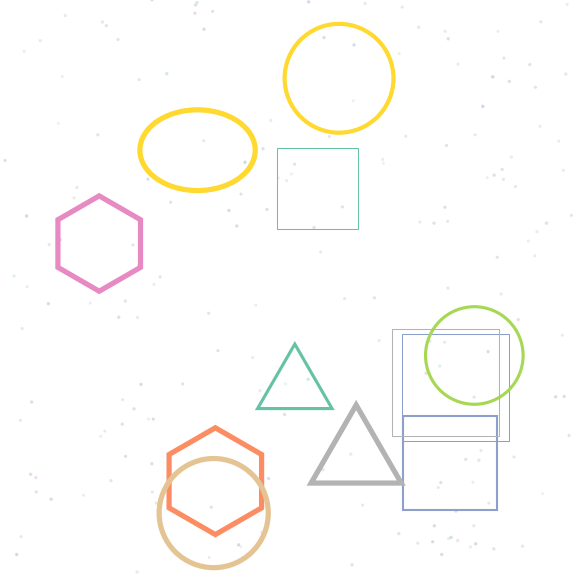[{"shape": "square", "thickness": 0.5, "radius": 0.35, "center": [0.549, 0.672]}, {"shape": "triangle", "thickness": 1.5, "radius": 0.37, "center": [0.511, 0.329]}, {"shape": "hexagon", "thickness": 2.5, "radius": 0.46, "center": [0.373, 0.166]}, {"shape": "square", "thickness": 1, "radius": 0.41, "center": [0.779, 0.198]}, {"shape": "square", "thickness": 0.5, "radius": 0.46, "center": [0.788, 0.328]}, {"shape": "hexagon", "thickness": 2.5, "radius": 0.41, "center": [0.172, 0.577]}, {"shape": "circle", "thickness": 1.5, "radius": 0.42, "center": [0.821, 0.384]}, {"shape": "oval", "thickness": 2.5, "radius": 0.5, "center": [0.342, 0.739]}, {"shape": "circle", "thickness": 2, "radius": 0.47, "center": [0.587, 0.864]}, {"shape": "circle", "thickness": 2.5, "radius": 0.47, "center": [0.37, 0.111]}, {"shape": "triangle", "thickness": 2.5, "radius": 0.45, "center": [0.617, 0.208]}, {"shape": "square", "thickness": 0.5, "radius": 0.46, "center": [0.772, 0.337]}]